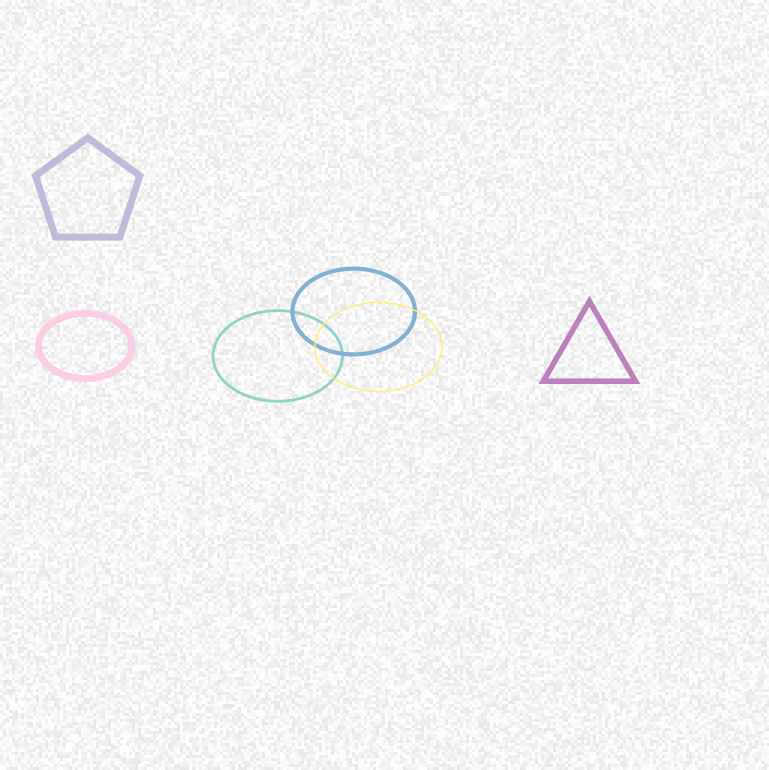[{"shape": "oval", "thickness": 1, "radius": 0.42, "center": [0.361, 0.538]}, {"shape": "pentagon", "thickness": 2.5, "radius": 0.36, "center": [0.114, 0.75]}, {"shape": "oval", "thickness": 1.5, "radius": 0.4, "center": [0.459, 0.595]}, {"shape": "oval", "thickness": 2.5, "radius": 0.3, "center": [0.111, 0.551]}, {"shape": "triangle", "thickness": 2, "radius": 0.35, "center": [0.765, 0.54]}, {"shape": "oval", "thickness": 0.5, "radius": 0.41, "center": [0.492, 0.549]}]